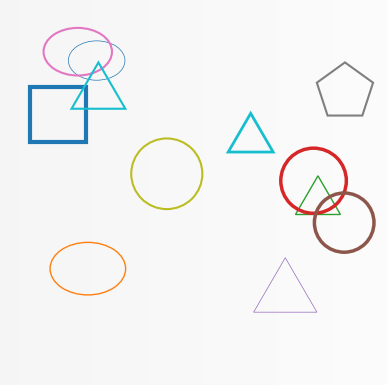[{"shape": "oval", "thickness": 0.5, "radius": 0.37, "center": [0.249, 0.843]}, {"shape": "square", "thickness": 3, "radius": 0.36, "center": [0.15, 0.702]}, {"shape": "oval", "thickness": 1, "radius": 0.49, "center": [0.227, 0.302]}, {"shape": "triangle", "thickness": 1, "radius": 0.33, "center": [0.821, 0.476]}, {"shape": "circle", "thickness": 2.5, "radius": 0.42, "center": [0.809, 0.531]}, {"shape": "triangle", "thickness": 0.5, "radius": 0.47, "center": [0.736, 0.236]}, {"shape": "circle", "thickness": 2.5, "radius": 0.38, "center": [0.888, 0.422]}, {"shape": "oval", "thickness": 1.5, "radius": 0.44, "center": [0.201, 0.866]}, {"shape": "pentagon", "thickness": 1.5, "radius": 0.38, "center": [0.89, 0.762]}, {"shape": "circle", "thickness": 1.5, "radius": 0.46, "center": [0.43, 0.549]}, {"shape": "triangle", "thickness": 1.5, "radius": 0.4, "center": [0.254, 0.758]}, {"shape": "triangle", "thickness": 2, "radius": 0.34, "center": [0.647, 0.639]}]